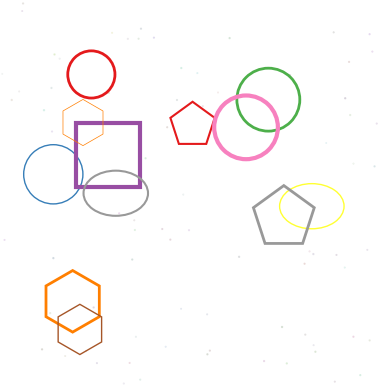[{"shape": "pentagon", "thickness": 1.5, "radius": 0.3, "center": [0.5, 0.675]}, {"shape": "circle", "thickness": 2, "radius": 0.31, "center": [0.237, 0.807]}, {"shape": "circle", "thickness": 1, "radius": 0.38, "center": [0.138, 0.547]}, {"shape": "circle", "thickness": 2, "radius": 0.41, "center": [0.697, 0.741]}, {"shape": "square", "thickness": 3, "radius": 0.41, "center": [0.28, 0.598]}, {"shape": "hexagon", "thickness": 2, "radius": 0.4, "center": [0.189, 0.217]}, {"shape": "hexagon", "thickness": 0.5, "radius": 0.3, "center": [0.216, 0.682]}, {"shape": "oval", "thickness": 1, "radius": 0.42, "center": [0.81, 0.464]}, {"shape": "hexagon", "thickness": 1, "radius": 0.33, "center": [0.207, 0.144]}, {"shape": "circle", "thickness": 3, "radius": 0.41, "center": [0.639, 0.669]}, {"shape": "oval", "thickness": 1.5, "radius": 0.42, "center": [0.301, 0.498]}, {"shape": "pentagon", "thickness": 2, "radius": 0.42, "center": [0.737, 0.435]}]